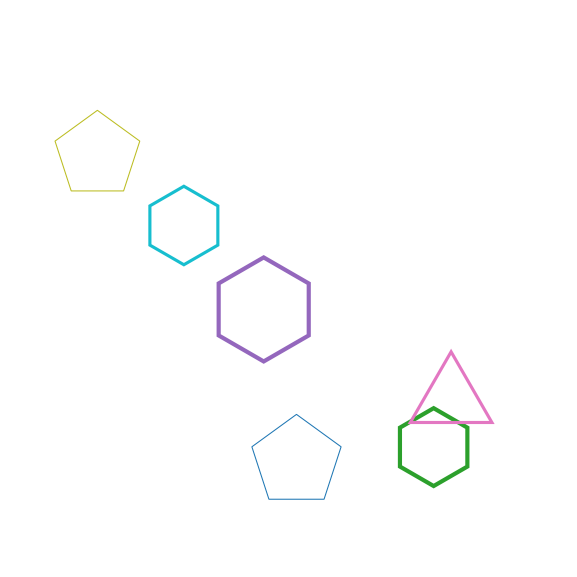[{"shape": "pentagon", "thickness": 0.5, "radius": 0.41, "center": [0.513, 0.2]}, {"shape": "hexagon", "thickness": 2, "radius": 0.34, "center": [0.751, 0.225]}, {"shape": "hexagon", "thickness": 2, "radius": 0.45, "center": [0.457, 0.463]}, {"shape": "triangle", "thickness": 1.5, "radius": 0.41, "center": [0.781, 0.308]}, {"shape": "pentagon", "thickness": 0.5, "radius": 0.39, "center": [0.169, 0.731]}, {"shape": "hexagon", "thickness": 1.5, "radius": 0.34, "center": [0.318, 0.609]}]